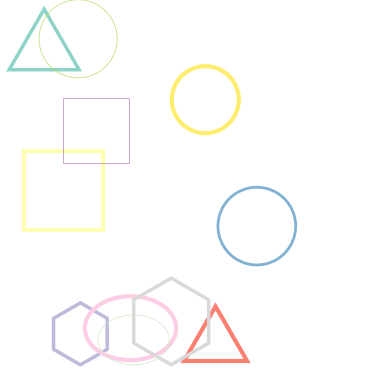[{"shape": "triangle", "thickness": 2.5, "radius": 0.52, "center": [0.115, 0.871]}, {"shape": "square", "thickness": 3, "radius": 0.51, "center": [0.164, 0.505]}, {"shape": "hexagon", "thickness": 2.5, "radius": 0.4, "center": [0.209, 0.133]}, {"shape": "triangle", "thickness": 3, "radius": 0.47, "center": [0.56, 0.11]}, {"shape": "circle", "thickness": 2, "radius": 0.5, "center": [0.667, 0.413]}, {"shape": "circle", "thickness": 0.5, "radius": 0.51, "center": [0.203, 0.899]}, {"shape": "oval", "thickness": 3, "radius": 0.59, "center": [0.339, 0.148]}, {"shape": "hexagon", "thickness": 2.5, "radius": 0.56, "center": [0.445, 0.165]}, {"shape": "square", "thickness": 0.5, "radius": 0.42, "center": [0.25, 0.66]}, {"shape": "oval", "thickness": 0.5, "radius": 0.46, "center": [0.347, 0.117]}, {"shape": "circle", "thickness": 3, "radius": 0.44, "center": [0.533, 0.741]}]